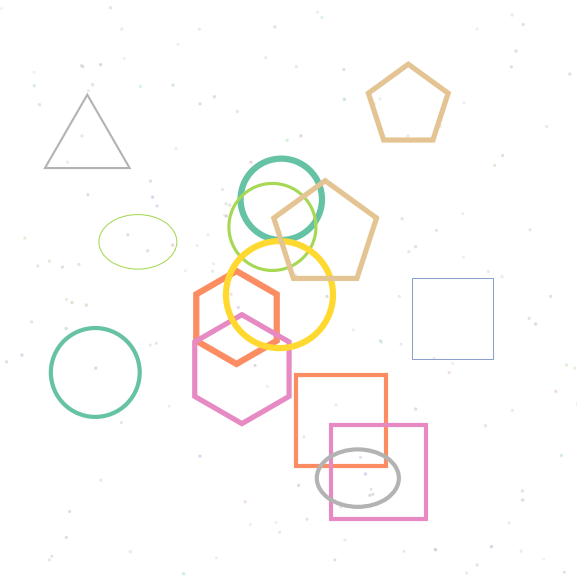[{"shape": "circle", "thickness": 2, "radius": 0.38, "center": [0.165, 0.354]}, {"shape": "circle", "thickness": 3, "radius": 0.35, "center": [0.487, 0.654]}, {"shape": "hexagon", "thickness": 3, "radius": 0.4, "center": [0.41, 0.449]}, {"shape": "square", "thickness": 2, "radius": 0.39, "center": [0.59, 0.271]}, {"shape": "square", "thickness": 0.5, "radius": 0.35, "center": [0.784, 0.448]}, {"shape": "hexagon", "thickness": 2.5, "radius": 0.47, "center": [0.419, 0.36]}, {"shape": "square", "thickness": 2, "radius": 0.41, "center": [0.656, 0.182]}, {"shape": "circle", "thickness": 1.5, "radius": 0.38, "center": [0.472, 0.606]}, {"shape": "oval", "thickness": 0.5, "radius": 0.34, "center": [0.239, 0.58]}, {"shape": "circle", "thickness": 3, "radius": 0.46, "center": [0.484, 0.489]}, {"shape": "pentagon", "thickness": 2.5, "radius": 0.36, "center": [0.707, 0.815]}, {"shape": "pentagon", "thickness": 2.5, "radius": 0.47, "center": [0.563, 0.593]}, {"shape": "triangle", "thickness": 1, "radius": 0.42, "center": [0.151, 0.751]}, {"shape": "oval", "thickness": 2, "radius": 0.36, "center": [0.62, 0.171]}]